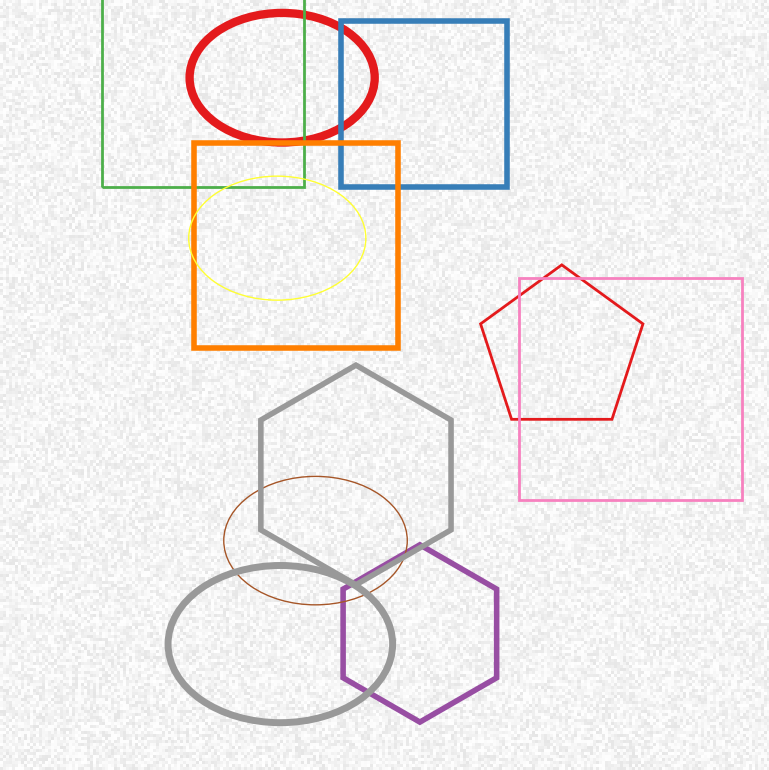[{"shape": "oval", "thickness": 3, "radius": 0.6, "center": [0.366, 0.899]}, {"shape": "pentagon", "thickness": 1, "radius": 0.55, "center": [0.73, 0.545]}, {"shape": "square", "thickness": 2, "radius": 0.54, "center": [0.55, 0.866]}, {"shape": "square", "thickness": 1, "radius": 0.65, "center": [0.264, 0.889]}, {"shape": "hexagon", "thickness": 2, "radius": 0.58, "center": [0.545, 0.177]}, {"shape": "square", "thickness": 2, "radius": 0.66, "center": [0.385, 0.681]}, {"shape": "oval", "thickness": 0.5, "radius": 0.58, "center": [0.36, 0.691]}, {"shape": "oval", "thickness": 0.5, "radius": 0.6, "center": [0.41, 0.298]}, {"shape": "square", "thickness": 1, "radius": 0.72, "center": [0.819, 0.495]}, {"shape": "oval", "thickness": 2.5, "radius": 0.73, "center": [0.364, 0.164]}, {"shape": "hexagon", "thickness": 2, "radius": 0.71, "center": [0.462, 0.383]}]